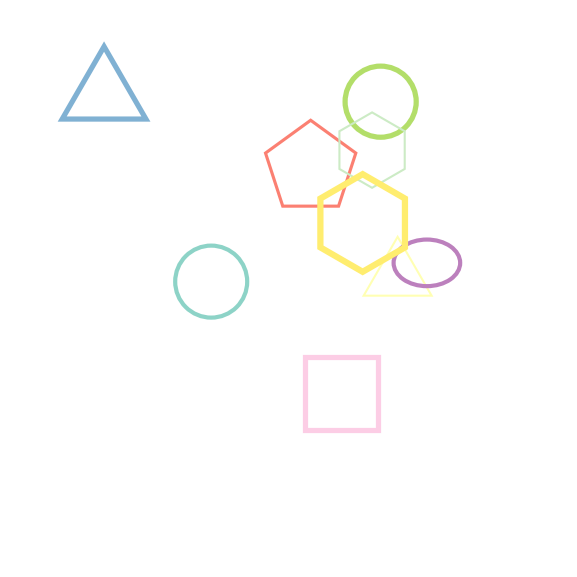[{"shape": "circle", "thickness": 2, "radius": 0.31, "center": [0.366, 0.511]}, {"shape": "triangle", "thickness": 1, "radius": 0.34, "center": [0.689, 0.521]}, {"shape": "pentagon", "thickness": 1.5, "radius": 0.41, "center": [0.538, 0.709]}, {"shape": "triangle", "thickness": 2.5, "radius": 0.42, "center": [0.18, 0.835]}, {"shape": "circle", "thickness": 2.5, "radius": 0.31, "center": [0.659, 0.823]}, {"shape": "square", "thickness": 2.5, "radius": 0.32, "center": [0.591, 0.317]}, {"shape": "oval", "thickness": 2, "radius": 0.29, "center": [0.739, 0.544]}, {"shape": "hexagon", "thickness": 1, "radius": 0.33, "center": [0.644, 0.739]}, {"shape": "hexagon", "thickness": 3, "radius": 0.42, "center": [0.628, 0.613]}]